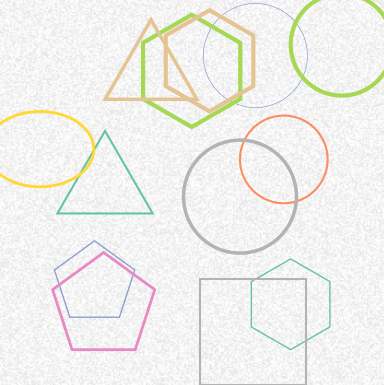[{"shape": "triangle", "thickness": 1.5, "radius": 0.71, "center": [0.273, 0.517]}, {"shape": "hexagon", "thickness": 1, "radius": 0.59, "center": [0.755, 0.21]}, {"shape": "circle", "thickness": 1.5, "radius": 0.57, "center": [0.737, 0.586]}, {"shape": "circle", "thickness": 0.5, "radius": 0.68, "center": [0.663, 0.856]}, {"shape": "pentagon", "thickness": 1, "radius": 0.55, "center": [0.246, 0.265]}, {"shape": "pentagon", "thickness": 2, "radius": 0.7, "center": [0.269, 0.205]}, {"shape": "circle", "thickness": 3, "radius": 0.66, "center": [0.888, 0.884]}, {"shape": "hexagon", "thickness": 3, "radius": 0.73, "center": [0.498, 0.816]}, {"shape": "oval", "thickness": 2, "radius": 0.7, "center": [0.104, 0.613]}, {"shape": "hexagon", "thickness": 3, "radius": 0.66, "center": [0.544, 0.842]}, {"shape": "triangle", "thickness": 2.5, "radius": 0.69, "center": [0.392, 0.811]}, {"shape": "square", "thickness": 1.5, "radius": 0.69, "center": [0.656, 0.139]}, {"shape": "circle", "thickness": 2.5, "radius": 0.73, "center": [0.623, 0.489]}]